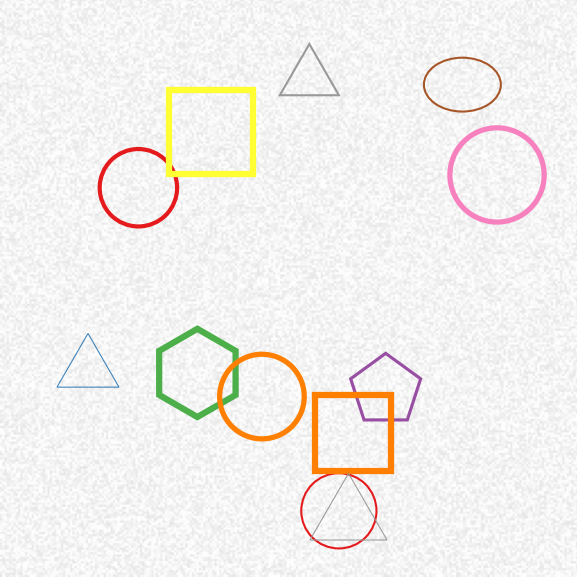[{"shape": "circle", "thickness": 1, "radius": 0.33, "center": [0.587, 0.115]}, {"shape": "circle", "thickness": 2, "radius": 0.34, "center": [0.24, 0.674]}, {"shape": "triangle", "thickness": 0.5, "radius": 0.31, "center": [0.152, 0.36]}, {"shape": "hexagon", "thickness": 3, "radius": 0.38, "center": [0.342, 0.353]}, {"shape": "pentagon", "thickness": 1.5, "radius": 0.32, "center": [0.668, 0.324]}, {"shape": "circle", "thickness": 2.5, "radius": 0.37, "center": [0.454, 0.312]}, {"shape": "square", "thickness": 3, "radius": 0.33, "center": [0.611, 0.25]}, {"shape": "square", "thickness": 3, "radius": 0.36, "center": [0.366, 0.77]}, {"shape": "oval", "thickness": 1, "radius": 0.33, "center": [0.801, 0.853]}, {"shape": "circle", "thickness": 2.5, "radius": 0.41, "center": [0.861, 0.696]}, {"shape": "triangle", "thickness": 0.5, "radius": 0.38, "center": [0.603, 0.103]}, {"shape": "triangle", "thickness": 1, "radius": 0.3, "center": [0.536, 0.864]}]